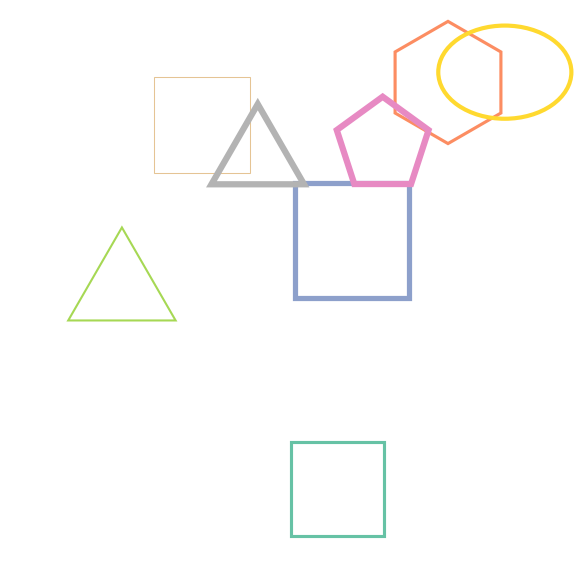[{"shape": "square", "thickness": 1.5, "radius": 0.4, "center": [0.584, 0.152]}, {"shape": "hexagon", "thickness": 1.5, "radius": 0.53, "center": [0.776, 0.856]}, {"shape": "square", "thickness": 2.5, "radius": 0.49, "center": [0.61, 0.583]}, {"shape": "pentagon", "thickness": 3, "radius": 0.42, "center": [0.663, 0.748]}, {"shape": "triangle", "thickness": 1, "radius": 0.54, "center": [0.211, 0.498]}, {"shape": "oval", "thickness": 2, "radius": 0.58, "center": [0.874, 0.874]}, {"shape": "square", "thickness": 0.5, "radius": 0.41, "center": [0.349, 0.783]}, {"shape": "triangle", "thickness": 3, "radius": 0.46, "center": [0.446, 0.726]}]